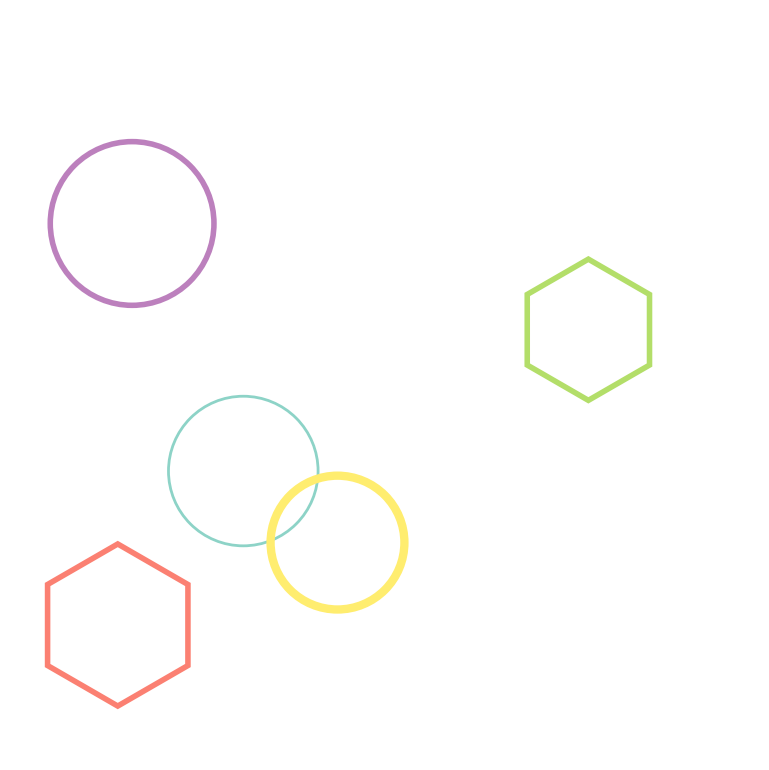[{"shape": "circle", "thickness": 1, "radius": 0.49, "center": [0.316, 0.388]}, {"shape": "hexagon", "thickness": 2, "radius": 0.53, "center": [0.153, 0.188]}, {"shape": "hexagon", "thickness": 2, "radius": 0.46, "center": [0.764, 0.572]}, {"shape": "circle", "thickness": 2, "radius": 0.53, "center": [0.172, 0.71]}, {"shape": "circle", "thickness": 3, "radius": 0.43, "center": [0.438, 0.295]}]